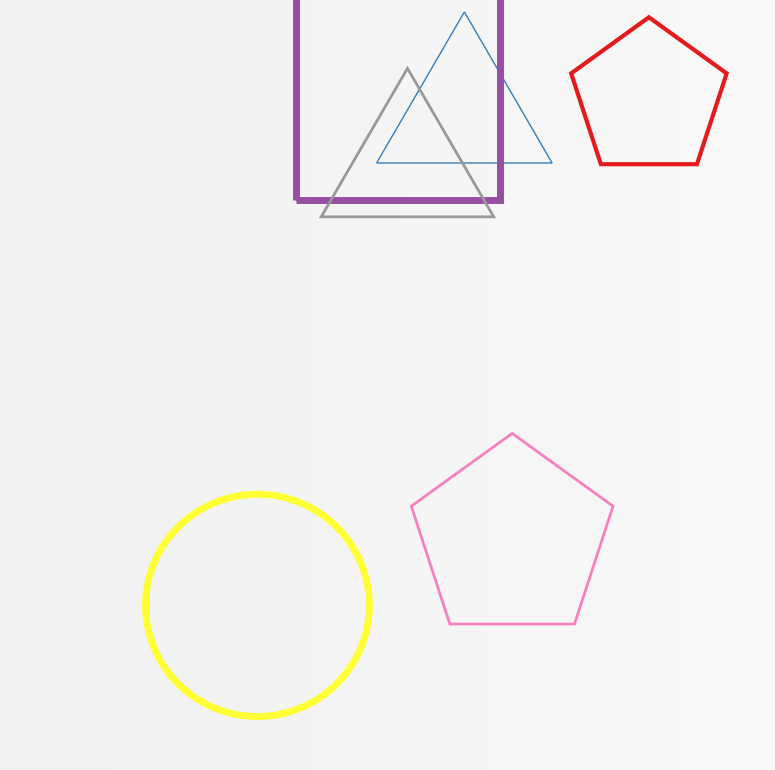[{"shape": "pentagon", "thickness": 1.5, "radius": 0.53, "center": [0.837, 0.872]}, {"shape": "triangle", "thickness": 0.5, "radius": 0.65, "center": [0.599, 0.854]}, {"shape": "square", "thickness": 2.5, "radius": 0.66, "center": [0.513, 0.872]}, {"shape": "circle", "thickness": 2.5, "radius": 0.72, "center": [0.332, 0.214]}, {"shape": "pentagon", "thickness": 1, "radius": 0.68, "center": [0.661, 0.3]}, {"shape": "triangle", "thickness": 1, "radius": 0.64, "center": [0.526, 0.783]}]